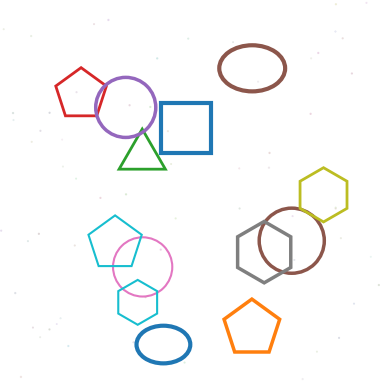[{"shape": "oval", "thickness": 3, "radius": 0.35, "center": [0.424, 0.105]}, {"shape": "square", "thickness": 3, "radius": 0.32, "center": [0.484, 0.667]}, {"shape": "pentagon", "thickness": 2.5, "radius": 0.38, "center": [0.654, 0.147]}, {"shape": "triangle", "thickness": 2, "radius": 0.35, "center": [0.369, 0.595]}, {"shape": "pentagon", "thickness": 2, "radius": 0.35, "center": [0.211, 0.755]}, {"shape": "circle", "thickness": 2.5, "radius": 0.39, "center": [0.327, 0.721]}, {"shape": "oval", "thickness": 3, "radius": 0.43, "center": [0.655, 0.823]}, {"shape": "circle", "thickness": 2.5, "radius": 0.42, "center": [0.758, 0.375]}, {"shape": "circle", "thickness": 1.5, "radius": 0.38, "center": [0.371, 0.307]}, {"shape": "hexagon", "thickness": 2.5, "radius": 0.4, "center": [0.686, 0.345]}, {"shape": "hexagon", "thickness": 2, "radius": 0.35, "center": [0.84, 0.494]}, {"shape": "hexagon", "thickness": 1.5, "radius": 0.29, "center": [0.358, 0.215]}, {"shape": "pentagon", "thickness": 1.5, "radius": 0.36, "center": [0.299, 0.368]}]